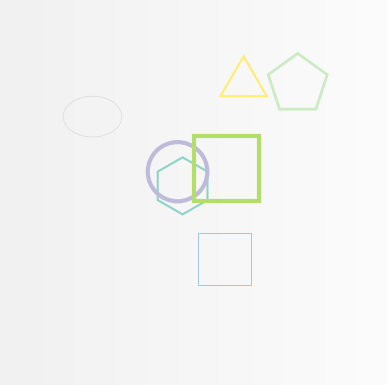[{"shape": "hexagon", "thickness": 1.5, "radius": 0.37, "center": [0.471, 0.517]}, {"shape": "circle", "thickness": 3, "radius": 0.38, "center": [0.458, 0.554]}, {"shape": "square", "thickness": 0.5, "radius": 0.34, "center": [0.579, 0.327]}, {"shape": "square", "thickness": 3, "radius": 0.42, "center": [0.585, 0.562]}, {"shape": "oval", "thickness": 0.5, "radius": 0.38, "center": [0.239, 0.697]}, {"shape": "pentagon", "thickness": 2, "radius": 0.4, "center": [0.768, 0.781]}, {"shape": "triangle", "thickness": 1.5, "radius": 0.35, "center": [0.629, 0.785]}]